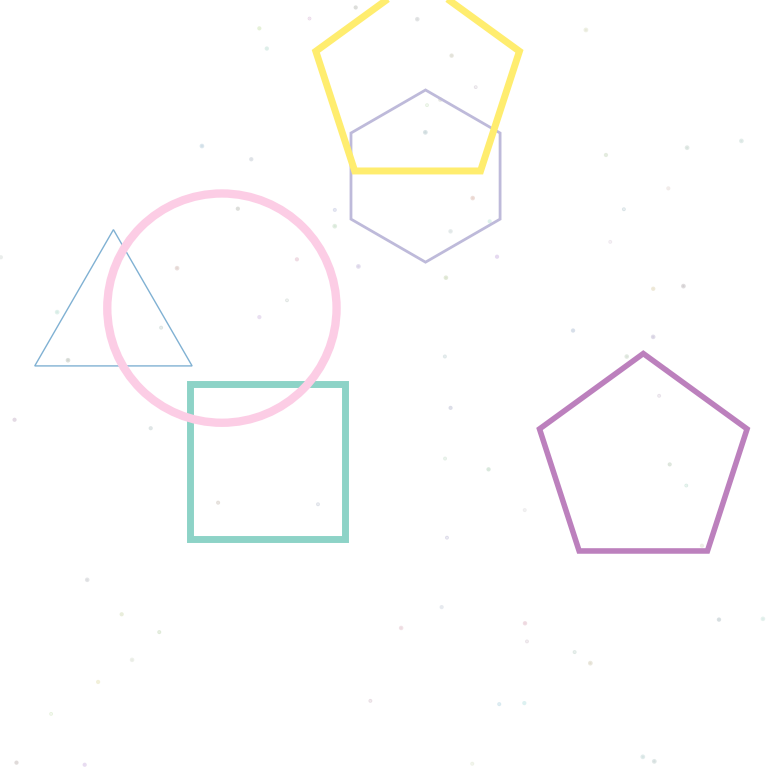[{"shape": "square", "thickness": 2.5, "radius": 0.5, "center": [0.347, 0.401]}, {"shape": "hexagon", "thickness": 1, "radius": 0.56, "center": [0.553, 0.771]}, {"shape": "triangle", "thickness": 0.5, "radius": 0.59, "center": [0.147, 0.584]}, {"shape": "circle", "thickness": 3, "radius": 0.74, "center": [0.288, 0.6]}, {"shape": "pentagon", "thickness": 2, "radius": 0.71, "center": [0.835, 0.399]}, {"shape": "pentagon", "thickness": 2.5, "radius": 0.7, "center": [0.542, 0.89]}]